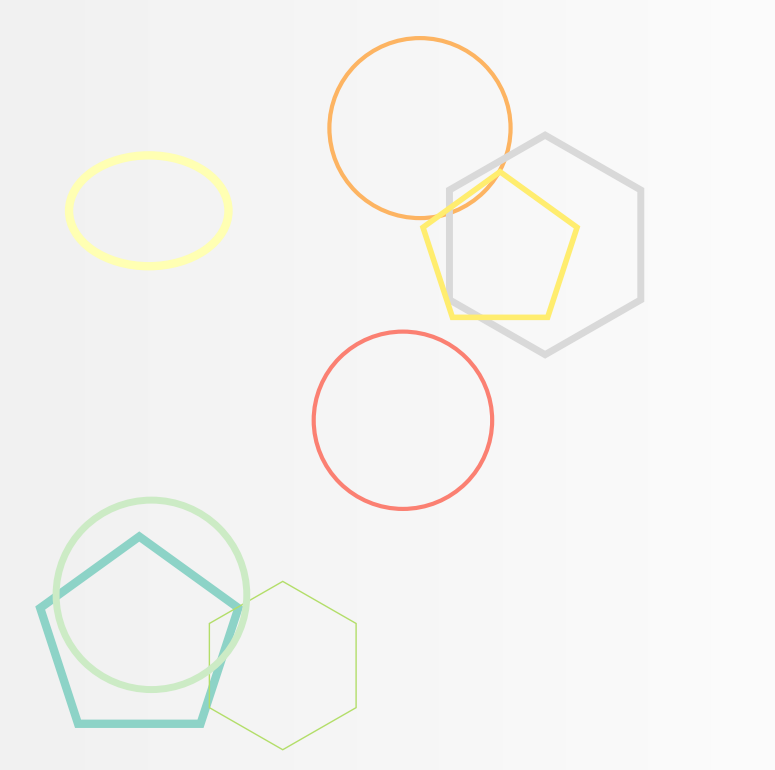[{"shape": "pentagon", "thickness": 3, "radius": 0.67, "center": [0.18, 0.169]}, {"shape": "oval", "thickness": 3, "radius": 0.51, "center": [0.192, 0.726]}, {"shape": "circle", "thickness": 1.5, "radius": 0.58, "center": [0.52, 0.454]}, {"shape": "circle", "thickness": 1.5, "radius": 0.58, "center": [0.542, 0.834]}, {"shape": "hexagon", "thickness": 0.5, "radius": 0.55, "center": [0.365, 0.136]}, {"shape": "hexagon", "thickness": 2.5, "radius": 0.71, "center": [0.703, 0.682]}, {"shape": "circle", "thickness": 2.5, "radius": 0.62, "center": [0.195, 0.227]}, {"shape": "pentagon", "thickness": 2, "radius": 0.52, "center": [0.645, 0.672]}]